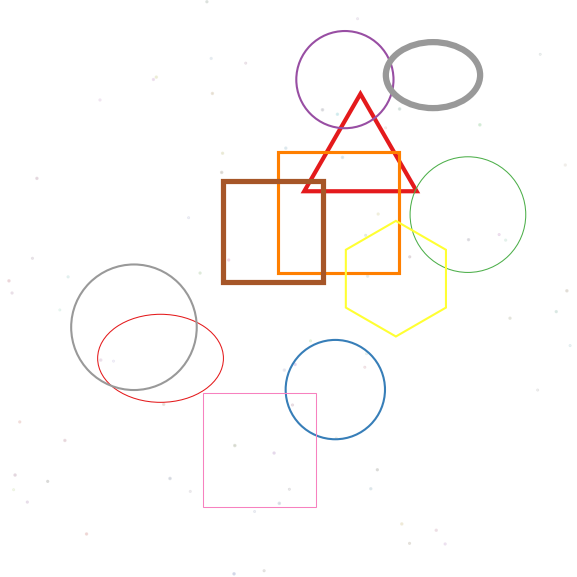[{"shape": "oval", "thickness": 0.5, "radius": 0.54, "center": [0.278, 0.379]}, {"shape": "triangle", "thickness": 2, "radius": 0.56, "center": [0.624, 0.724]}, {"shape": "circle", "thickness": 1, "radius": 0.43, "center": [0.581, 0.325]}, {"shape": "circle", "thickness": 0.5, "radius": 0.5, "center": [0.81, 0.628]}, {"shape": "circle", "thickness": 1, "radius": 0.42, "center": [0.597, 0.861]}, {"shape": "square", "thickness": 1.5, "radius": 0.53, "center": [0.586, 0.631]}, {"shape": "hexagon", "thickness": 1, "radius": 0.5, "center": [0.686, 0.517]}, {"shape": "square", "thickness": 2.5, "radius": 0.44, "center": [0.473, 0.598]}, {"shape": "square", "thickness": 0.5, "radius": 0.49, "center": [0.449, 0.219]}, {"shape": "oval", "thickness": 3, "radius": 0.41, "center": [0.75, 0.869]}, {"shape": "circle", "thickness": 1, "radius": 0.54, "center": [0.232, 0.432]}]